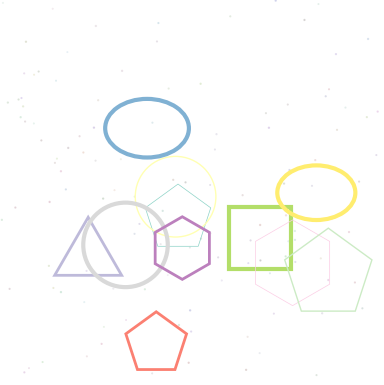[{"shape": "pentagon", "thickness": 0.5, "radius": 0.45, "center": [0.462, 0.433]}, {"shape": "circle", "thickness": 1, "radius": 0.52, "center": [0.456, 0.489]}, {"shape": "triangle", "thickness": 2, "radius": 0.5, "center": [0.229, 0.335]}, {"shape": "pentagon", "thickness": 2, "radius": 0.41, "center": [0.406, 0.107]}, {"shape": "oval", "thickness": 3, "radius": 0.54, "center": [0.382, 0.667]}, {"shape": "square", "thickness": 3, "radius": 0.4, "center": [0.676, 0.382]}, {"shape": "hexagon", "thickness": 0.5, "radius": 0.56, "center": [0.76, 0.317]}, {"shape": "circle", "thickness": 3, "radius": 0.55, "center": [0.326, 0.364]}, {"shape": "hexagon", "thickness": 2, "radius": 0.41, "center": [0.473, 0.356]}, {"shape": "pentagon", "thickness": 1, "radius": 0.6, "center": [0.853, 0.288]}, {"shape": "oval", "thickness": 3, "radius": 0.51, "center": [0.822, 0.499]}]